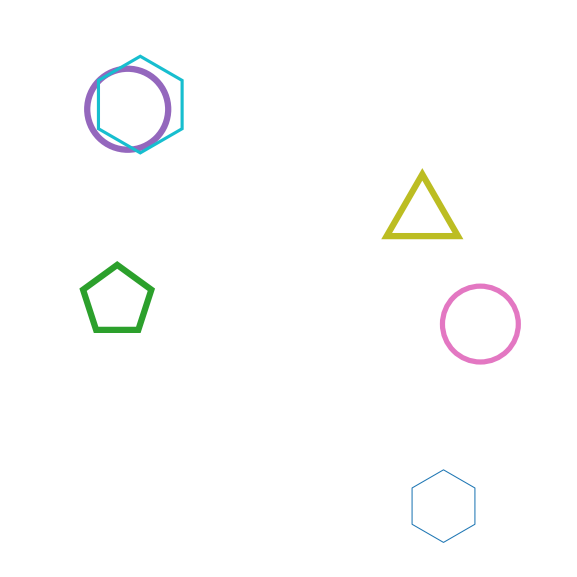[{"shape": "hexagon", "thickness": 0.5, "radius": 0.31, "center": [0.768, 0.123]}, {"shape": "pentagon", "thickness": 3, "radius": 0.31, "center": [0.203, 0.478]}, {"shape": "circle", "thickness": 3, "radius": 0.35, "center": [0.221, 0.81]}, {"shape": "circle", "thickness": 2.5, "radius": 0.33, "center": [0.832, 0.438]}, {"shape": "triangle", "thickness": 3, "radius": 0.36, "center": [0.731, 0.626]}, {"shape": "hexagon", "thickness": 1.5, "radius": 0.42, "center": [0.243, 0.818]}]